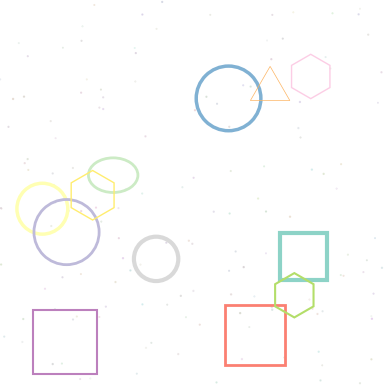[{"shape": "square", "thickness": 3, "radius": 0.31, "center": [0.789, 0.335]}, {"shape": "circle", "thickness": 2.5, "radius": 0.33, "center": [0.11, 0.458]}, {"shape": "circle", "thickness": 2, "radius": 0.42, "center": [0.173, 0.397]}, {"shape": "square", "thickness": 2, "radius": 0.39, "center": [0.662, 0.13]}, {"shape": "circle", "thickness": 2.5, "radius": 0.42, "center": [0.594, 0.744]}, {"shape": "triangle", "thickness": 0.5, "radius": 0.3, "center": [0.702, 0.768]}, {"shape": "hexagon", "thickness": 1.5, "radius": 0.29, "center": [0.764, 0.233]}, {"shape": "hexagon", "thickness": 1, "radius": 0.29, "center": [0.807, 0.801]}, {"shape": "circle", "thickness": 3, "radius": 0.29, "center": [0.405, 0.328]}, {"shape": "square", "thickness": 1.5, "radius": 0.42, "center": [0.17, 0.111]}, {"shape": "oval", "thickness": 2, "radius": 0.32, "center": [0.294, 0.545]}, {"shape": "hexagon", "thickness": 1, "radius": 0.32, "center": [0.241, 0.493]}]